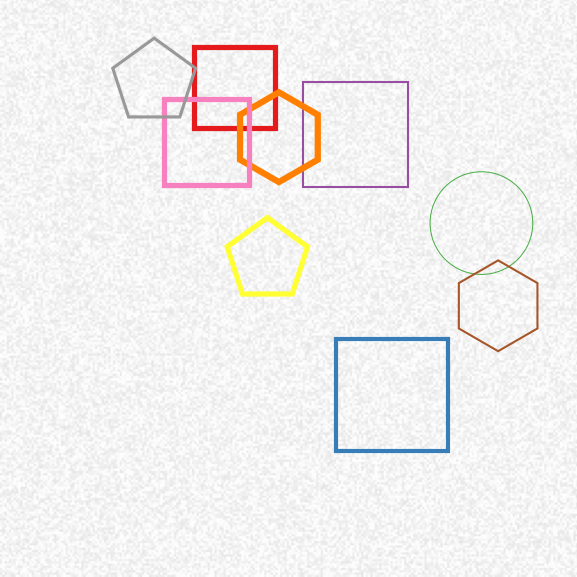[{"shape": "square", "thickness": 2.5, "radius": 0.35, "center": [0.406, 0.848]}, {"shape": "square", "thickness": 2, "radius": 0.48, "center": [0.679, 0.315]}, {"shape": "circle", "thickness": 0.5, "radius": 0.44, "center": [0.834, 0.613]}, {"shape": "square", "thickness": 1, "radius": 0.45, "center": [0.616, 0.767]}, {"shape": "hexagon", "thickness": 3, "radius": 0.39, "center": [0.483, 0.762]}, {"shape": "pentagon", "thickness": 2.5, "radius": 0.37, "center": [0.463, 0.549]}, {"shape": "hexagon", "thickness": 1, "radius": 0.39, "center": [0.863, 0.47]}, {"shape": "square", "thickness": 2.5, "radius": 0.37, "center": [0.358, 0.753]}, {"shape": "pentagon", "thickness": 1.5, "radius": 0.38, "center": [0.267, 0.858]}]